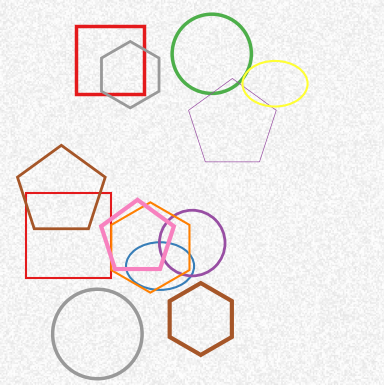[{"shape": "square", "thickness": 1.5, "radius": 0.55, "center": [0.179, 0.389]}, {"shape": "square", "thickness": 2.5, "radius": 0.44, "center": [0.287, 0.844]}, {"shape": "oval", "thickness": 1.5, "radius": 0.44, "center": [0.416, 0.309]}, {"shape": "circle", "thickness": 2.5, "radius": 0.51, "center": [0.55, 0.86]}, {"shape": "circle", "thickness": 2, "radius": 0.43, "center": [0.499, 0.369]}, {"shape": "pentagon", "thickness": 0.5, "radius": 0.6, "center": [0.604, 0.676]}, {"shape": "hexagon", "thickness": 1.5, "radius": 0.59, "center": [0.391, 0.357]}, {"shape": "oval", "thickness": 1.5, "radius": 0.42, "center": [0.714, 0.783]}, {"shape": "pentagon", "thickness": 2, "radius": 0.6, "center": [0.159, 0.503]}, {"shape": "hexagon", "thickness": 3, "radius": 0.47, "center": [0.521, 0.171]}, {"shape": "pentagon", "thickness": 3, "radius": 0.5, "center": [0.357, 0.382]}, {"shape": "hexagon", "thickness": 2, "radius": 0.43, "center": [0.338, 0.806]}, {"shape": "circle", "thickness": 2.5, "radius": 0.58, "center": [0.253, 0.133]}]